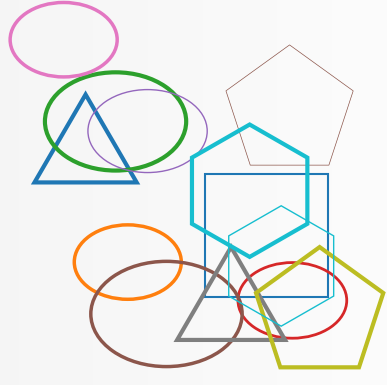[{"shape": "triangle", "thickness": 3, "radius": 0.76, "center": [0.221, 0.602]}, {"shape": "square", "thickness": 1.5, "radius": 0.79, "center": [0.688, 0.388]}, {"shape": "oval", "thickness": 2.5, "radius": 0.69, "center": [0.33, 0.319]}, {"shape": "oval", "thickness": 3, "radius": 0.91, "center": [0.298, 0.685]}, {"shape": "oval", "thickness": 2, "radius": 0.7, "center": [0.754, 0.22]}, {"shape": "oval", "thickness": 1, "radius": 0.77, "center": [0.381, 0.66]}, {"shape": "oval", "thickness": 2.5, "radius": 0.98, "center": [0.43, 0.185]}, {"shape": "pentagon", "thickness": 0.5, "radius": 0.86, "center": [0.747, 0.711]}, {"shape": "oval", "thickness": 2.5, "radius": 0.69, "center": [0.164, 0.897]}, {"shape": "triangle", "thickness": 3, "radius": 0.8, "center": [0.596, 0.197]}, {"shape": "pentagon", "thickness": 3, "radius": 0.86, "center": [0.825, 0.186]}, {"shape": "hexagon", "thickness": 3, "radius": 0.86, "center": [0.644, 0.505]}, {"shape": "hexagon", "thickness": 1, "radius": 0.78, "center": [0.726, 0.309]}]